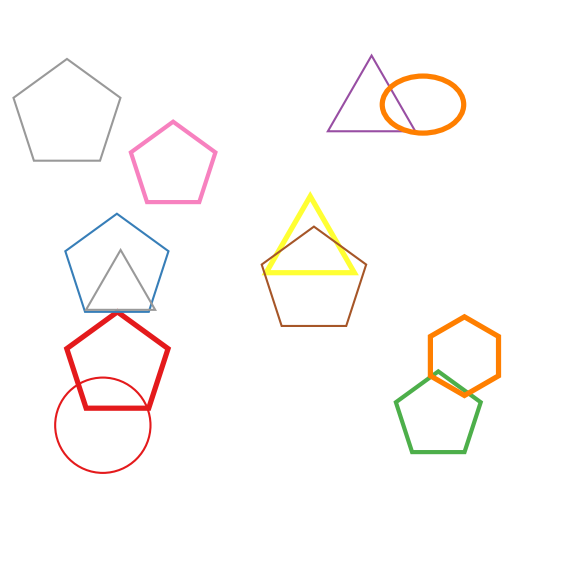[{"shape": "pentagon", "thickness": 2.5, "radius": 0.46, "center": [0.203, 0.367]}, {"shape": "circle", "thickness": 1, "radius": 0.41, "center": [0.178, 0.263]}, {"shape": "pentagon", "thickness": 1, "radius": 0.47, "center": [0.202, 0.535]}, {"shape": "pentagon", "thickness": 2, "radius": 0.39, "center": [0.759, 0.279]}, {"shape": "triangle", "thickness": 1, "radius": 0.44, "center": [0.643, 0.816]}, {"shape": "hexagon", "thickness": 2.5, "radius": 0.34, "center": [0.804, 0.382]}, {"shape": "oval", "thickness": 2.5, "radius": 0.35, "center": [0.732, 0.818]}, {"shape": "triangle", "thickness": 2.5, "radius": 0.44, "center": [0.537, 0.571]}, {"shape": "pentagon", "thickness": 1, "radius": 0.48, "center": [0.544, 0.512]}, {"shape": "pentagon", "thickness": 2, "radius": 0.38, "center": [0.3, 0.711]}, {"shape": "pentagon", "thickness": 1, "radius": 0.49, "center": [0.116, 0.8]}, {"shape": "triangle", "thickness": 1, "radius": 0.35, "center": [0.209, 0.497]}]